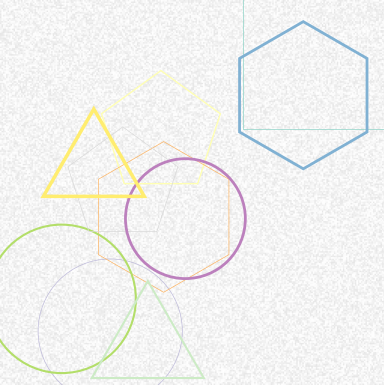[{"shape": "square", "thickness": 0.5, "radius": 0.92, "center": [0.816, 0.849]}, {"shape": "pentagon", "thickness": 1, "radius": 0.81, "center": [0.418, 0.654]}, {"shape": "circle", "thickness": 0.5, "radius": 0.94, "center": [0.286, 0.14]}, {"shape": "hexagon", "thickness": 2, "radius": 0.96, "center": [0.788, 0.753]}, {"shape": "hexagon", "thickness": 0.5, "radius": 0.98, "center": [0.425, 0.437]}, {"shape": "circle", "thickness": 1.5, "radius": 0.96, "center": [0.16, 0.224]}, {"shape": "pentagon", "thickness": 0.5, "radius": 0.75, "center": [0.319, 0.52]}, {"shape": "circle", "thickness": 2, "radius": 0.78, "center": [0.482, 0.432]}, {"shape": "triangle", "thickness": 1.5, "radius": 0.84, "center": [0.384, 0.102]}, {"shape": "triangle", "thickness": 2.5, "radius": 0.76, "center": [0.244, 0.566]}]